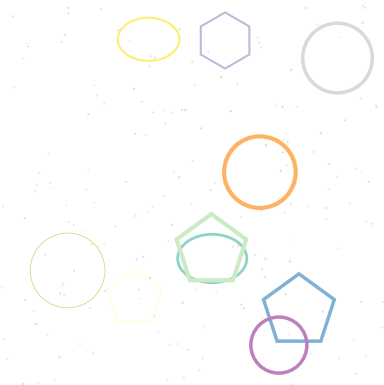[{"shape": "oval", "thickness": 2, "radius": 0.45, "center": [0.551, 0.329]}, {"shape": "pentagon", "thickness": 0.5, "radius": 0.37, "center": [0.349, 0.226]}, {"shape": "hexagon", "thickness": 1.5, "radius": 0.36, "center": [0.585, 0.895]}, {"shape": "pentagon", "thickness": 2.5, "radius": 0.48, "center": [0.776, 0.192]}, {"shape": "circle", "thickness": 3, "radius": 0.46, "center": [0.675, 0.553]}, {"shape": "circle", "thickness": 0.5, "radius": 0.49, "center": [0.176, 0.298]}, {"shape": "circle", "thickness": 2.5, "radius": 0.45, "center": [0.877, 0.849]}, {"shape": "circle", "thickness": 2.5, "radius": 0.36, "center": [0.724, 0.104]}, {"shape": "pentagon", "thickness": 3, "radius": 0.48, "center": [0.549, 0.349]}, {"shape": "oval", "thickness": 1.5, "radius": 0.4, "center": [0.386, 0.898]}]